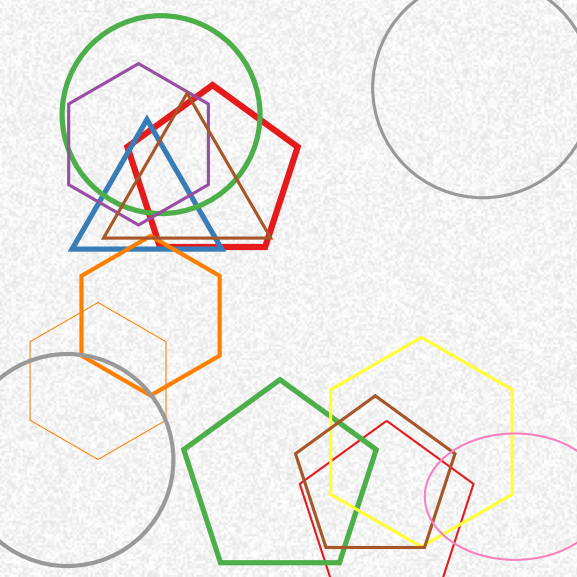[{"shape": "pentagon", "thickness": 3, "radius": 0.78, "center": [0.368, 0.697]}, {"shape": "pentagon", "thickness": 1, "radius": 0.79, "center": [0.67, 0.112]}, {"shape": "triangle", "thickness": 2.5, "radius": 0.75, "center": [0.254, 0.643]}, {"shape": "pentagon", "thickness": 2.5, "radius": 0.88, "center": [0.485, 0.166]}, {"shape": "circle", "thickness": 2.5, "radius": 0.86, "center": [0.279, 0.801]}, {"shape": "hexagon", "thickness": 1.5, "radius": 0.7, "center": [0.24, 0.749]}, {"shape": "hexagon", "thickness": 0.5, "radius": 0.68, "center": [0.17, 0.339]}, {"shape": "hexagon", "thickness": 2, "radius": 0.69, "center": [0.261, 0.452]}, {"shape": "hexagon", "thickness": 1.5, "radius": 0.91, "center": [0.73, 0.234]}, {"shape": "pentagon", "thickness": 1.5, "radius": 0.73, "center": [0.65, 0.169]}, {"shape": "triangle", "thickness": 1.5, "radius": 0.84, "center": [0.324, 0.67]}, {"shape": "oval", "thickness": 1, "radius": 0.78, "center": [0.892, 0.139]}, {"shape": "circle", "thickness": 1.5, "radius": 0.95, "center": [0.836, 0.847]}, {"shape": "circle", "thickness": 2, "radius": 0.92, "center": [0.117, 0.203]}]